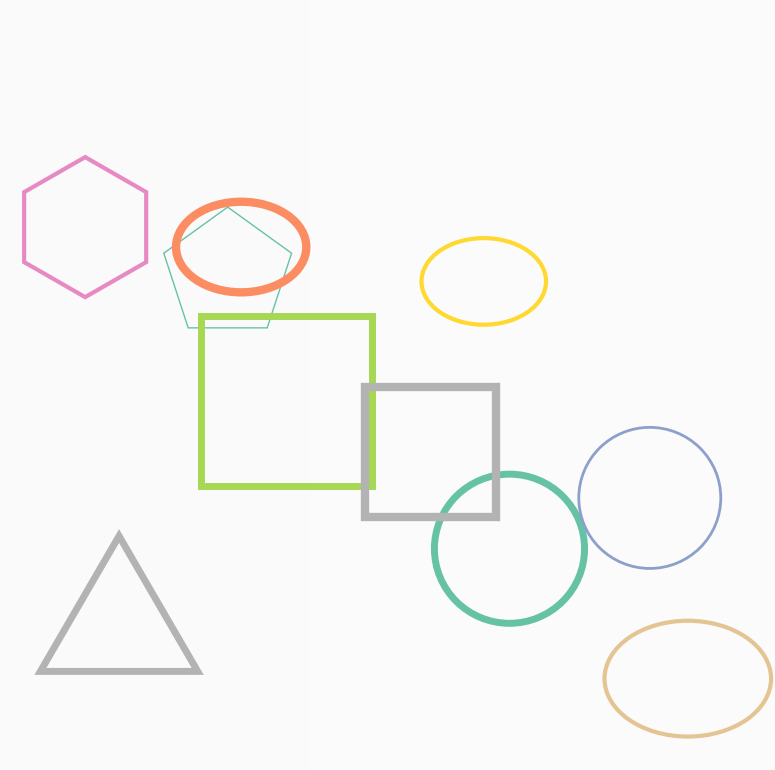[{"shape": "pentagon", "thickness": 0.5, "radius": 0.43, "center": [0.294, 0.644]}, {"shape": "circle", "thickness": 2.5, "radius": 0.48, "center": [0.657, 0.287]}, {"shape": "oval", "thickness": 3, "radius": 0.42, "center": [0.311, 0.679]}, {"shape": "circle", "thickness": 1, "radius": 0.46, "center": [0.838, 0.353]}, {"shape": "hexagon", "thickness": 1.5, "radius": 0.45, "center": [0.11, 0.705]}, {"shape": "square", "thickness": 2.5, "radius": 0.55, "center": [0.37, 0.479]}, {"shape": "oval", "thickness": 1.5, "radius": 0.4, "center": [0.624, 0.635]}, {"shape": "oval", "thickness": 1.5, "radius": 0.54, "center": [0.887, 0.119]}, {"shape": "square", "thickness": 3, "radius": 0.42, "center": [0.556, 0.413]}, {"shape": "triangle", "thickness": 2.5, "radius": 0.59, "center": [0.154, 0.187]}]